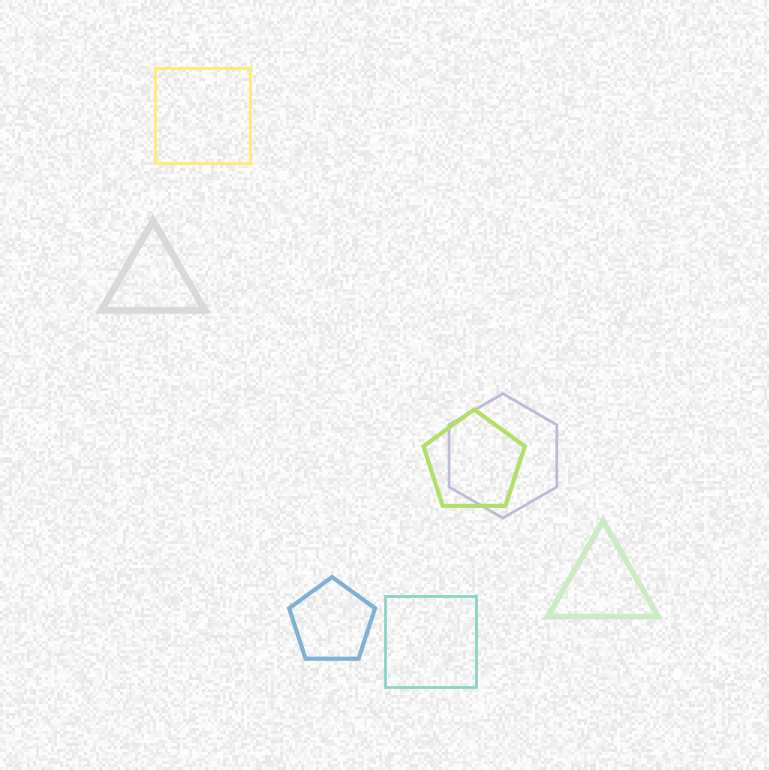[{"shape": "square", "thickness": 1, "radius": 0.3, "center": [0.559, 0.167]}, {"shape": "hexagon", "thickness": 1, "radius": 0.4, "center": [0.653, 0.408]}, {"shape": "pentagon", "thickness": 1.5, "radius": 0.29, "center": [0.431, 0.192]}, {"shape": "pentagon", "thickness": 1.5, "radius": 0.35, "center": [0.616, 0.399]}, {"shape": "triangle", "thickness": 2.5, "radius": 0.39, "center": [0.199, 0.636]}, {"shape": "triangle", "thickness": 2, "radius": 0.41, "center": [0.783, 0.241]}, {"shape": "square", "thickness": 1, "radius": 0.31, "center": [0.263, 0.85]}]